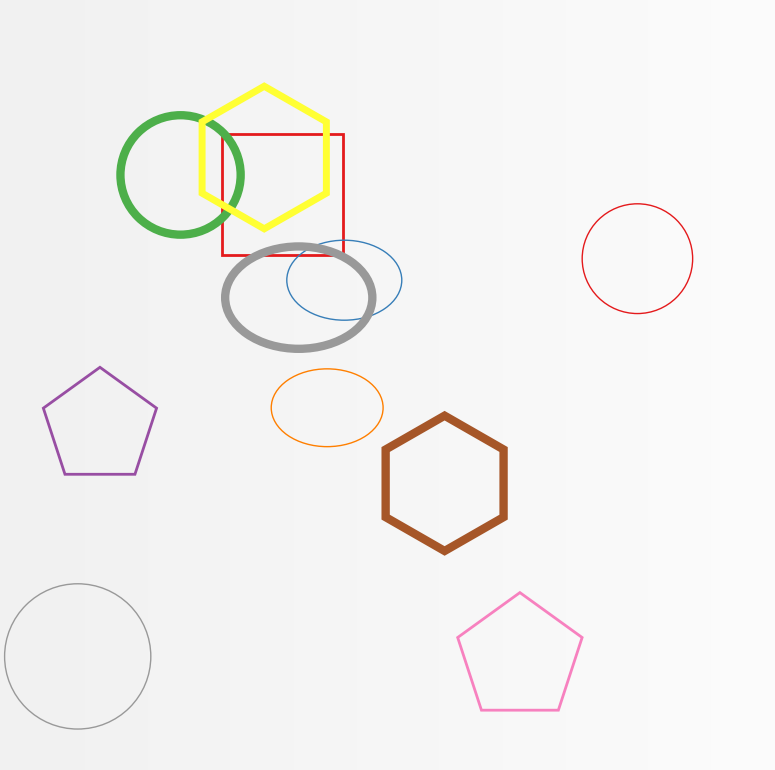[{"shape": "square", "thickness": 1, "radius": 0.39, "center": [0.365, 0.747]}, {"shape": "circle", "thickness": 0.5, "radius": 0.36, "center": [0.822, 0.664]}, {"shape": "oval", "thickness": 0.5, "radius": 0.37, "center": [0.444, 0.636]}, {"shape": "circle", "thickness": 3, "radius": 0.39, "center": [0.233, 0.773]}, {"shape": "pentagon", "thickness": 1, "radius": 0.38, "center": [0.129, 0.446]}, {"shape": "oval", "thickness": 0.5, "radius": 0.36, "center": [0.422, 0.47]}, {"shape": "hexagon", "thickness": 2.5, "radius": 0.46, "center": [0.341, 0.795]}, {"shape": "hexagon", "thickness": 3, "radius": 0.44, "center": [0.574, 0.372]}, {"shape": "pentagon", "thickness": 1, "radius": 0.42, "center": [0.671, 0.146]}, {"shape": "oval", "thickness": 3, "radius": 0.47, "center": [0.385, 0.613]}, {"shape": "circle", "thickness": 0.5, "radius": 0.47, "center": [0.1, 0.148]}]